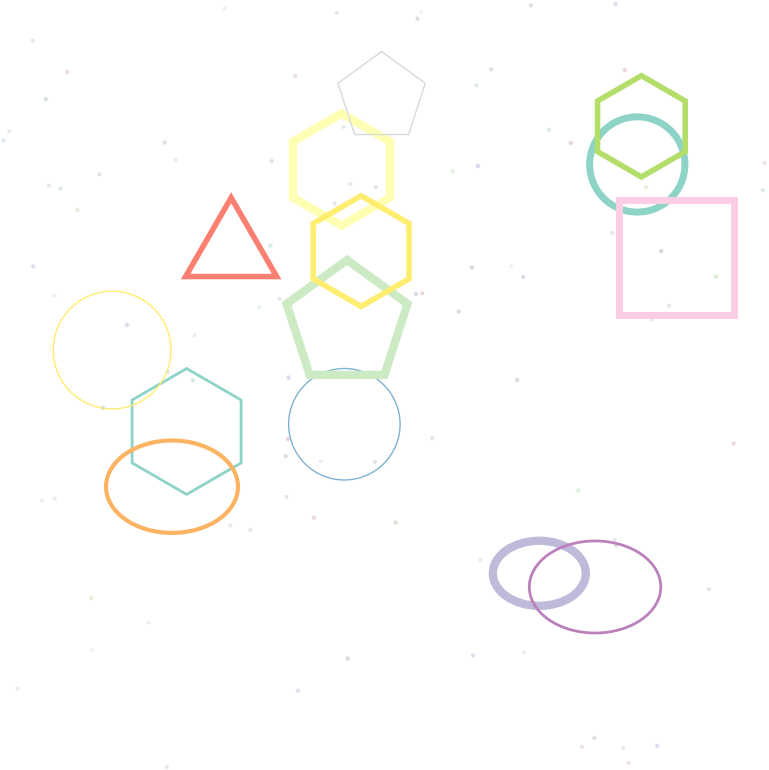[{"shape": "hexagon", "thickness": 1, "radius": 0.41, "center": [0.242, 0.44]}, {"shape": "circle", "thickness": 2.5, "radius": 0.31, "center": [0.828, 0.786]}, {"shape": "hexagon", "thickness": 3, "radius": 0.36, "center": [0.444, 0.78]}, {"shape": "oval", "thickness": 3, "radius": 0.3, "center": [0.7, 0.255]}, {"shape": "triangle", "thickness": 2, "radius": 0.34, "center": [0.3, 0.675]}, {"shape": "circle", "thickness": 0.5, "radius": 0.36, "center": [0.447, 0.449]}, {"shape": "oval", "thickness": 1.5, "radius": 0.43, "center": [0.223, 0.368]}, {"shape": "hexagon", "thickness": 2, "radius": 0.33, "center": [0.833, 0.836]}, {"shape": "square", "thickness": 2.5, "radius": 0.37, "center": [0.879, 0.666]}, {"shape": "pentagon", "thickness": 0.5, "radius": 0.3, "center": [0.496, 0.873]}, {"shape": "oval", "thickness": 1, "radius": 0.43, "center": [0.773, 0.238]}, {"shape": "pentagon", "thickness": 3, "radius": 0.41, "center": [0.451, 0.58]}, {"shape": "circle", "thickness": 0.5, "radius": 0.38, "center": [0.146, 0.545]}, {"shape": "hexagon", "thickness": 2, "radius": 0.36, "center": [0.469, 0.674]}]